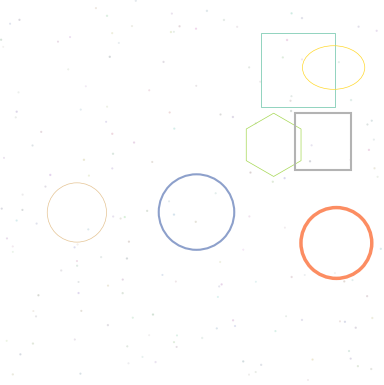[{"shape": "square", "thickness": 0.5, "radius": 0.48, "center": [0.774, 0.817]}, {"shape": "circle", "thickness": 2.5, "radius": 0.46, "center": [0.874, 0.369]}, {"shape": "circle", "thickness": 1.5, "radius": 0.49, "center": [0.51, 0.449]}, {"shape": "hexagon", "thickness": 0.5, "radius": 0.41, "center": [0.711, 0.624]}, {"shape": "oval", "thickness": 0.5, "radius": 0.4, "center": [0.866, 0.825]}, {"shape": "circle", "thickness": 0.5, "radius": 0.38, "center": [0.2, 0.448]}, {"shape": "square", "thickness": 1.5, "radius": 0.37, "center": [0.84, 0.633]}]